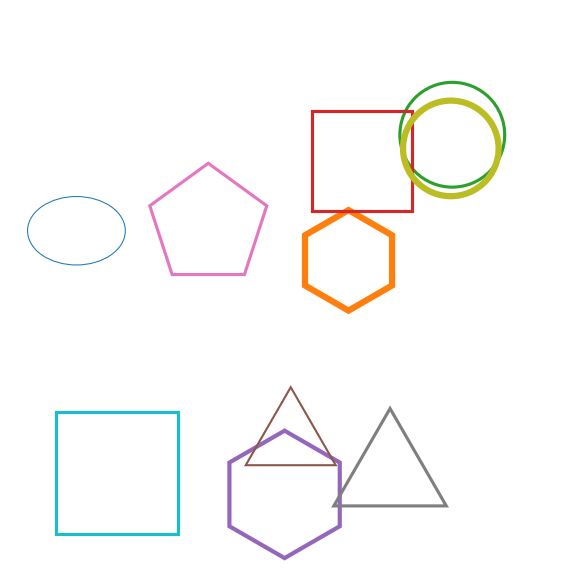[{"shape": "oval", "thickness": 0.5, "radius": 0.42, "center": [0.132, 0.6]}, {"shape": "hexagon", "thickness": 3, "radius": 0.44, "center": [0.604, 0.548]}, {"shape": "circle", "thickness": 1.5, "radius": 0.45, "center": [0.783, 0.766]}, {"shape": "square", "thickness": 1.5, "radius": 0.43, "center": [0.626, 0.721]}, {"shape": "hexagon", "thickness": 2, "radius": 0.55, "center": [0.493, 0.143]}, {"shape": "triangle", "thickness": 1, "radius": 0.45, "center": [0.503, 0.239]}, {"shape": "pentagon", "thickness": 1.5, "radius": 0.53, "center": [0.361, 0.61]}, {"shape": "triangle", "thickness": 1.5, "radius": 0.56, "center": [0.675, 0.179]}, {"shape": "circle", "thickness": 3, "radius": 0.41, "center": [0.781, 0.742]}, {"shape": "square", "thickness": 1.5, "radius": 0.53, "center": [0.203, 0.181]}]